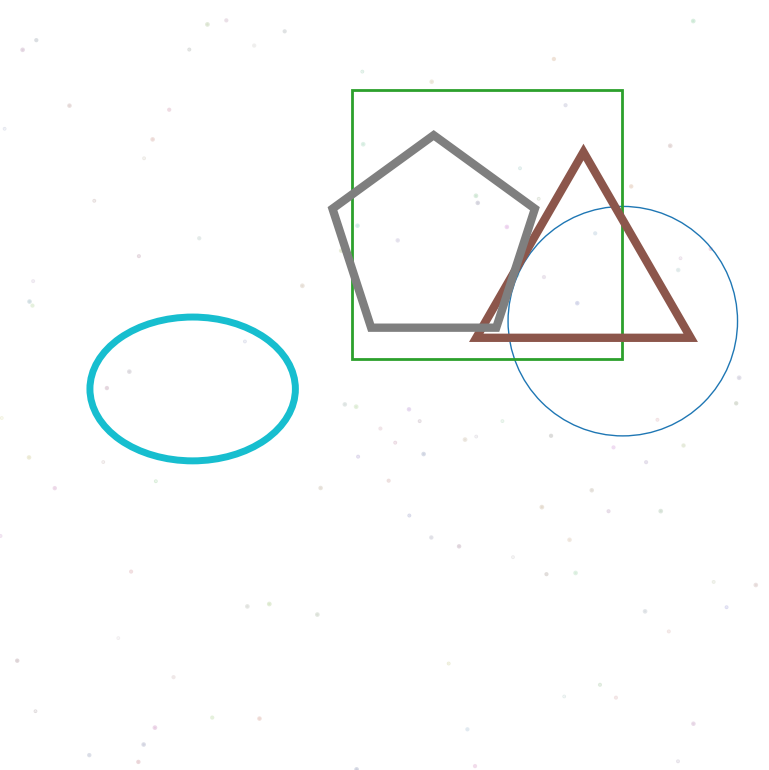[{"shape": "circle", "thickness": 0.5, "radius": 0.75, "center": [0.809, 0.583]}, {"shape": "square", "thickness": 1, "radius": 0.87, "center": [0.633, 0.708]}, {"shape": "triangle", "thickness": 3, "radius": 0.8, "center": [0.758, 0.642]}, {"shape": "pentagon", "thickness": 3, "radius": 0.69, "center": [0.563, 0.686]}, {"shape": "oval", "thickness": 2.5, "radius": 0.67, "center": [0.25, 0.495]}]